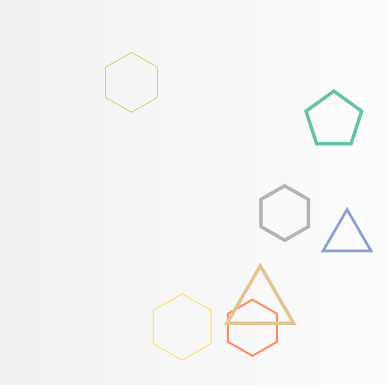[{"shape": "pentagon", "thickness": 2.5, "radius": 0.38, "center": [0.862, 0.688]}, {"shape": "hexagon", "thickness": 1.5, "radius": 0.36, "center": [0.651, 0.149]}, {"shape": "triangle", "thickness": 2, "radius": 0.36, "center": [0.896, 0.384]}, {"shape": "hexagon", "thickness": 0.5, "radius": 0.39, "center": [0.339, 0.786]}, {"shape": "hexagon", "thickness": 0.5, "radius": 0.43, "center": [0.47, 0.151]}, {"shape": "triangle", "thickness": 2.5, "radius": 0.5, "center": [0.672, 0.21]}, {"shape": "hexagon", "thickness": 2.5, "radius": 0.35, "center": [0.735, 0.447]}]